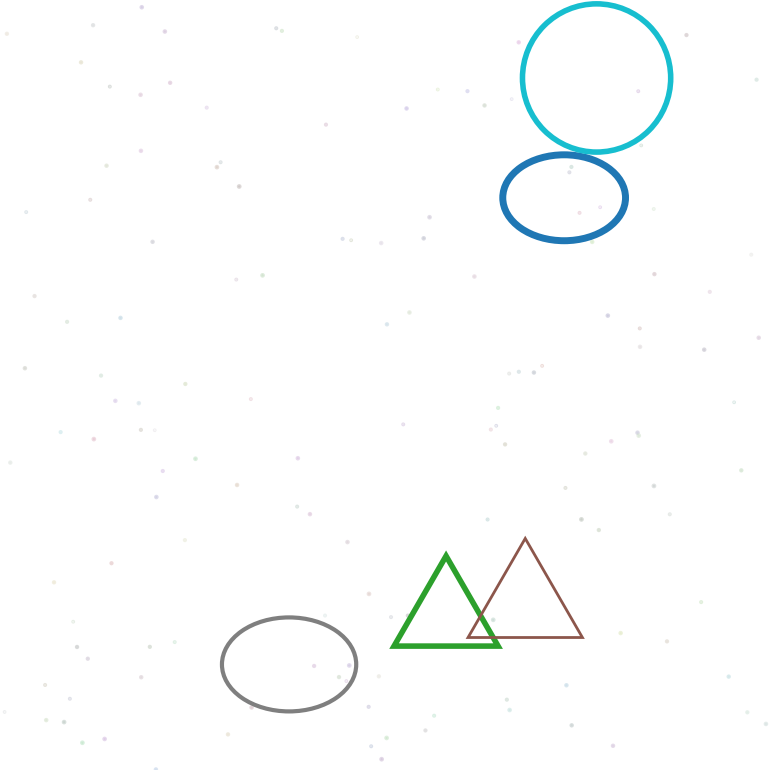[{"shape": "oval", "thickness": 2.5, "radius": 0.4, "center": [0.733, 0.743]}, {"shape": "triangle", "thickness": 2, "radius": 0.39, "center": [0.579, 0.2]}, {"shape": "triangle", "thickness": 1, "radius": 0.43, "center": [0.682, 0.215]}, {"shape": "oval", "thickness": 1.5, "radius": 0.44, "center": [0.375, 0.137]}, {"shape": "circle", "thickness": 2, "radius": 0.48, "center": [0.775, 0.899]}]